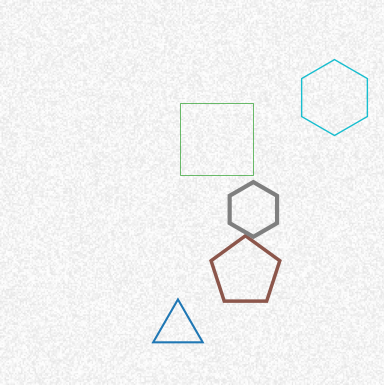[{"shape": "triangle", "thickness": 1.5, "radius": 0.37, "center": [0.462, 0.148]}, {"shape": "square", "thickness": 0.5, "radius": 0.47, "center": [0.563, 0.639]}, {"shape": "pentagon", "thickness": 2.5, "radius": 0.47, "center": [0.638, 0.294]}, {"shape": "hexagon", "thickness": 3, "radius": 0.36, "center": [0.658, 0.456]}, {"shape": "hexagon", "thickness": 1, "radius": 0.49, "center": [0.869, 0.747]}]